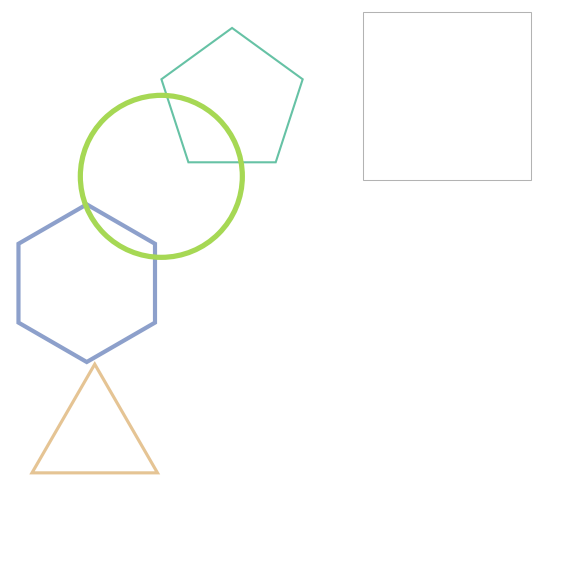[{"shape": "pentagon", "thickness": 1, "radius": 0.64, "center": [0.402, 0.822]}, {"shape": "hexagon", "thickness": 2, "radius": 0.68, "center": [0.15, 0.509]}, {"shape": "circle", "thickness": 2.5, "radius": 0.7, "center": [0.279, 0.694]}, {"shape": "triangle", "thickness": 1.5, "radius": 0.63, "center": [0.164, 0.243]}, {"shape": "square", "thickness": 0.5, "radius": 0.73, "center": [0.774, 0.832]}]